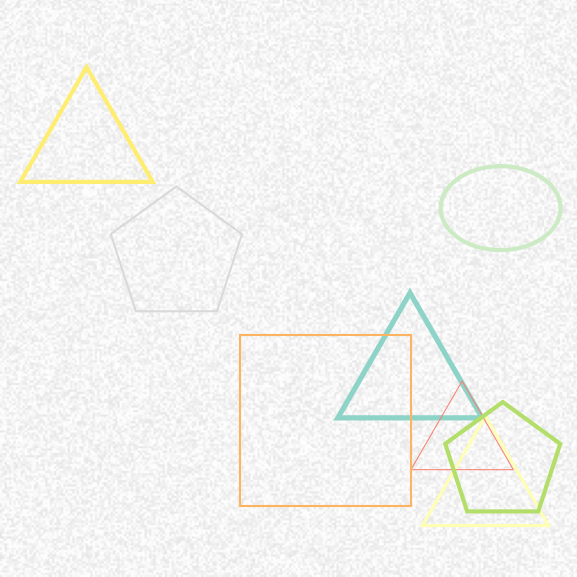[{"shape": "triangle", "thickness": 2.5, "radius": 0.72, "center": [0.71, 0.348]}, {"shape": "triangle", "thickness": 1.5, "radius": 0.63, "center": [0.841, 0.152]}, {"shape": "triangle", "thickness": 0.5, "radius": 0.51, "center": [0.8, 0.237]}, {"shape": "square", "thickness": 1, "radius": 0.74, "center": [0.564, 0.272]}, {"shape": "pentagon", "thickness": 2, "radius": 0.52, "center": [0.871, 0.198]}, {"shape": "pentagon", "thickness": 1, "radius": 0.6, "center": [0.305, 0.557]}, {"shape": "oval", "thickness": 2, "radius": 0.52, "center": [0.867, 0.639]}, {"shape": "triangle", "thickness": 2, "radius": 0.66, "center": [0.15, 0.75]}]